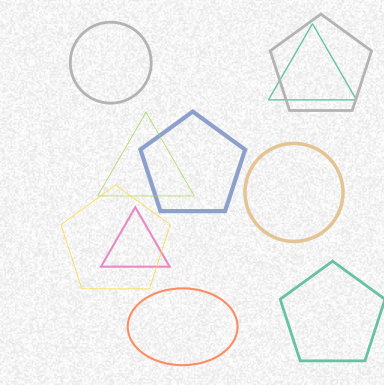[{"shape": "pentagon", "thickness": 2, "radius": 0.72, "center": [0.864, 0.179]}, {"shape": "triangle", "thickness": 1, "radius": 0.66, "center": [0.812, 0.807]}, {"shape": "oval", "thickness": 1.5, "radius": 0.71, "center": [0.474, 0.151]}, {"shape": "pentagon", "thickness": 3, "radius": 0.71, "center": [0.501, 0.567]}, {"shape": "triangle", "thickness": 1.5, "radius": 0.51, "center": [0.351, 0.359]}, {"shape": "triangle", "thickness": 0.5, "radius": 0.73, "center": [0.379, 0.563]}, {"shape": "pentagon", "thickness": 0.5, "radius": 0.75, "center": [0.3, 0.37]}, {"shape": "circle", "thickness": 2.5, "radius": 0.64, "center": [0.764, 0.5]}, {"shape": "circle", "thickness": 2, "radius": 0.53, "center": [0.288, 0.837]}, {"shape": "pentagon", "thickness": 2, "radius": 0.69, "center": [0.833, 0.825]}]